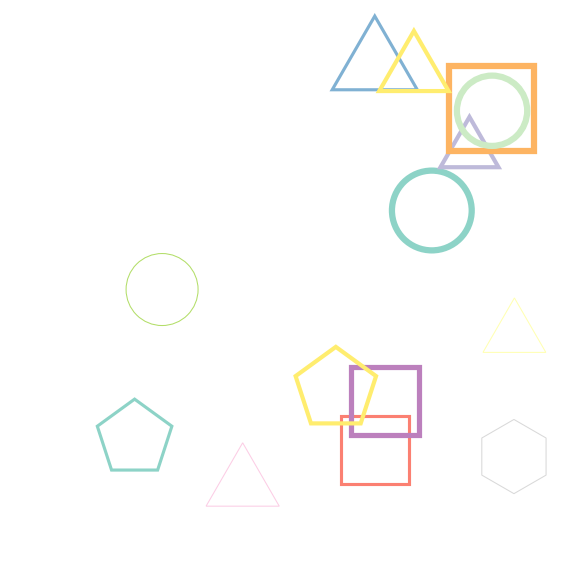[{"shape": "pentagon", "thickness": 1.5, "radius": 0.34, "center": [0.233, 0.24]}, {"shape": "circle", "thickness": 3, "radius": 0.35, "center": [0.748, 0.635]}, {"shape": "triangle", "thickness": 0.5, "radius": 0.31, "center": [0.891, 0.42]}, {"shape": "triangle", "thickness": 2, "radius": 0.29, "center": [0.813, 0.739]}, {"shape": "square", "thickness": 1.5, "radius": 0.29, "center": [0.649, 0.22]}, {"shape": "triangle", "thickness": 1.5, "radius": 0.43, "center": [0.649, 0.886]}, {"shape": "square", "thickness": 3, "radius": 0.37, "center": [0.851, 0.811]}, {"shape": "circle", "thickness": 0.5, "radius": 0.31, "center": [0.281, 0.498]}, {"shape": "triangle", "thickness": 0.5, "radius": 0.37, "center": [0.42, 0.159]}, {"shape": "hexagon", "thickness": 0.5, "radius": 0.32, "center": [0.89, 0.209]}, {"shape": "square", "thickness": 2.5, "radius": 0.29, "center": [0.667, 0.305]}, {"shape": "circle", "thickness": 3, "radius": 0.3, "center": [0.852, 0.807]}, {"shape": "pentagon", "thickness": 2, "radius": 0.37, "center": [0.582, 0.325]}, {"shape": "triangle", "thickness": 2, "radius": 0.35, "center": [0.717, 0.876]}]